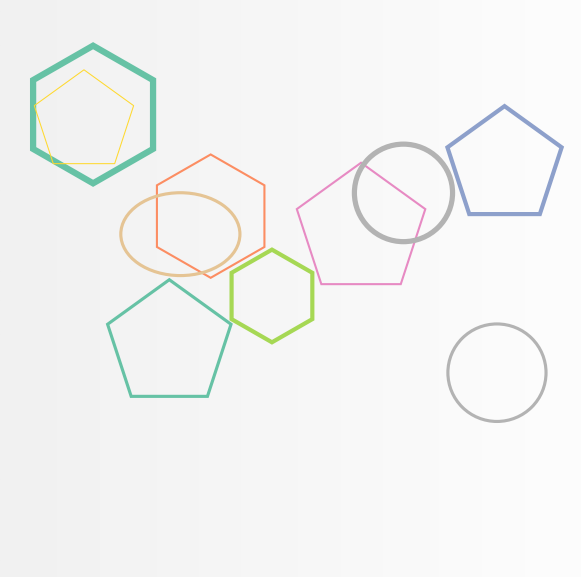[{"shape": "hexagon", "thickness": 3, "radius": 0.6, "center": [0.16, 0.801]}, {"shape": "pentagon", "thickness": 1.5, "radius": 0.56, "center": [0.291, 0.403]}, {"shape": "hexagon", "thickness": 1, "radius": 0.53, "center": [0.362, 0.625]}, {"shape": "pentagon", "thickness": 2, "radius": 0.52, "center": [0.868, 0.712]}, {"shape": "pentagon", "thickness": 1, "radius": 0.58, "center": [0.621, 0.601]}, {"shape": "hexagon", "thickness": 2, "radius": 0.4, "center": [0.468, 0.487]}, {"shape": "pentagon", "thickness": 0.5, "radius": 0.45, "center": [0.144, 0.788]}, {"shape": "oval", "thickness": 1.5, "radius": 0.51, "center": [0.31, 0.594]}, {"shape": "circle", "thickness": 2.5, "radius": 0.42, "center": [0.694, 0.665]}, {"shape": "circle", "thickness": 1.5, "radius": 0.42, "center": [0.855, 0.354]}]